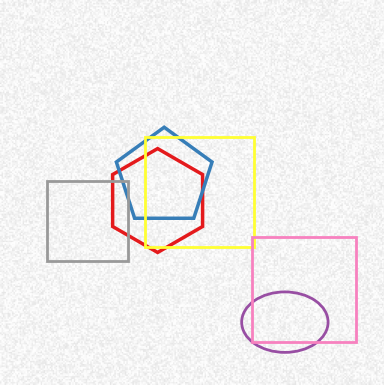[{"shape": "hexagon", "thickness": 2.5, "radius": 0.67, "center": [0.409, 0.479]}, {"shape": "pentagon", "thickness": 2.5, "radius": 0.65, "center": [0.426, 0.539]}, {"shape": "oval", "thickness": 2, "radius": 0.56, "center": [0.74, 0.163]}, {"shape": "square", "thickness": 2, "radius": 0.71, "center": [0.518, 0.501]}, {"shape": "square", "thickness": 2, "radius": 0.68, "center": [0.79, 0.248]}, {"shape": "square", "thickness": 2, "radius": 0.52, "center": [0.227, 0.426]}]